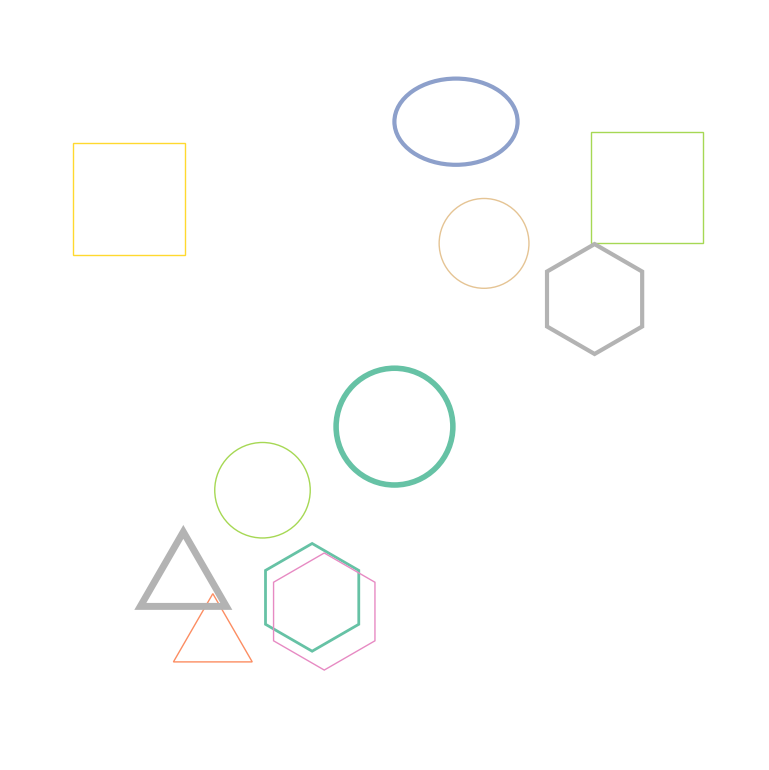[{"shape": "circle", "thickness": 2, "radius": 0.38, "center": [0.512, 0.446]}, {"shape": "hexagon", "thickness": 1, "radius": 0.35, "center": [0.405, 0.224]}, {"shape": "triangle", "thickness": 0.5, "radius": 0.3, "center": [0.276, 0.17]}, {"shape": "oval", "thickness": 1.5, "radius": 0.4, "center": [0.592, 0.842]}, {"shape": "hexagon", "thickness": 0.5, "radius": 0.38, "center": [0.421, 0.206]}, {"shape": "square", "thickness": 0.5, "radius": 0.36, "center": [0.84, 0.757]}, {"shape": "circle", "thickness": 0.5, "radius": 0.31, "center": [0.341, 0.363]}, {"shape": "square", "thickness": 0.5, "radius": 0.37, "center": [0.167, 0.742]}, {"shape": "circle", "thickness": 0.5, "radius": 0.29, "center": [0.629, 0.684]}, {"shape": "triangle", "thickness": 2.5, "radius": 0.32, "center": [0.238, 0.245]}, {"shape": "hexagon", "thickness": 1.5, "radius": 0.36, "center": [0.772, 0.612]}]